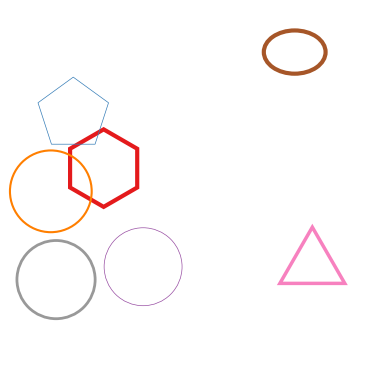[{"shape": "hexagon", "thickness": 3, "radius": 0.5, "center": [0.269, 0.563]}, {"shape": "pentagon", "thickness": 0.5, "radius": 0.48, "center": [0.19, 0.703]}, {"shape": "circle", "thickness": 0.5, "radius": 0.51, "center": [0.372, 0.307]}, {"shape": "circle", "thickness": 1.5, "radius": 0.53, "center": [0.132, 0.503]}, {"shape": "oval", "thickness": 3, "radius": 0.4, "center": [0.765, 0.865]}, {"shape": "triangle", "thickness": 2.5, "radius": 0.49, "center": [0.811, 0.313]}, {"shape": "circle", "thickness": 2, "radius": 0.51, "center": [0.146, 0.274]}]